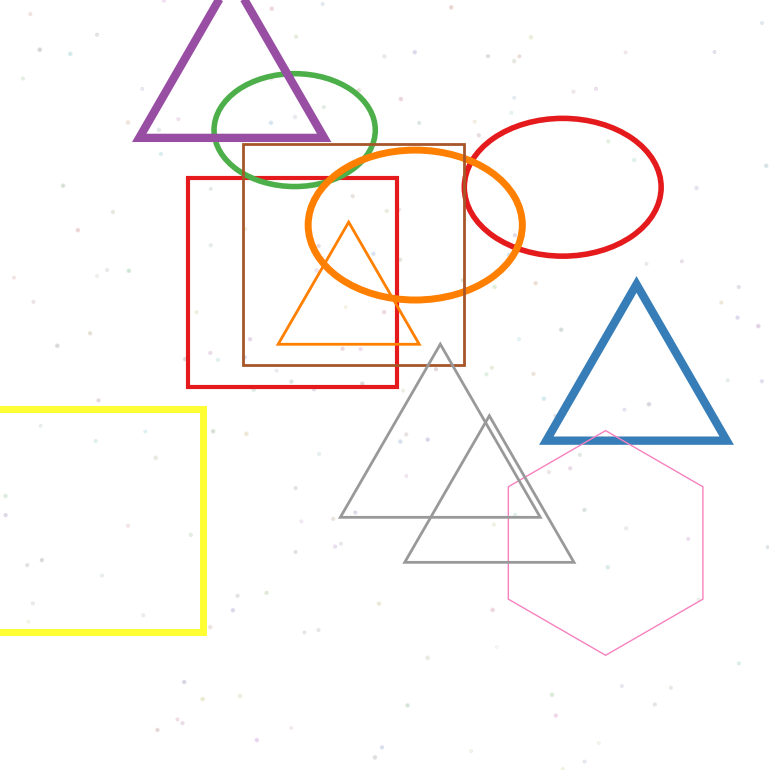[{"shape": "oval", "thickness": 2, "radius": 0.64, "center": [0.731, 0.757]}, {"shape": "square", "thickness": 1.5, "radius": 0.68, "center": [0.38, 0.633]}, {"shape": "triangle", "thickness": 3, "radius": 0.68, "center": [0.827, 0.495]}, {"shape": "oval", "thickness": 2, "radius": 0.52, "center": [0.383, 0.831]}, {"shape": "triangle", "thickness": 3, "radius": 0.69, "center": [0.301, 0.89]}, {"shape": "oval", "thickness": 2.5, "radius": 0.7, "center": [0.539, 0.708]}, {"shape": "triangle", "thickness": 1, "radius": 0.53, "center": [0.453, 0.606]}, {"shape": "square", "thickness": 2.5, "radius": 0.72, "center": [0.119, 0.324]}, {"shape": "square", "thickness": 1, "radius": 0.72, "center": [0.459, 0.67]}, {"shape": "hexagon", "thickness": 0.5, "radius": 0.73, "center": [0.787, 0.295]}, {"shape": "triangle", "thickness": 1, "radius": 0.75, "center": [0.572, 0.403]}, {"shape": "triangle", "thickness": 1, "radius": 0.63, "center": [0.636, 0.333]}]